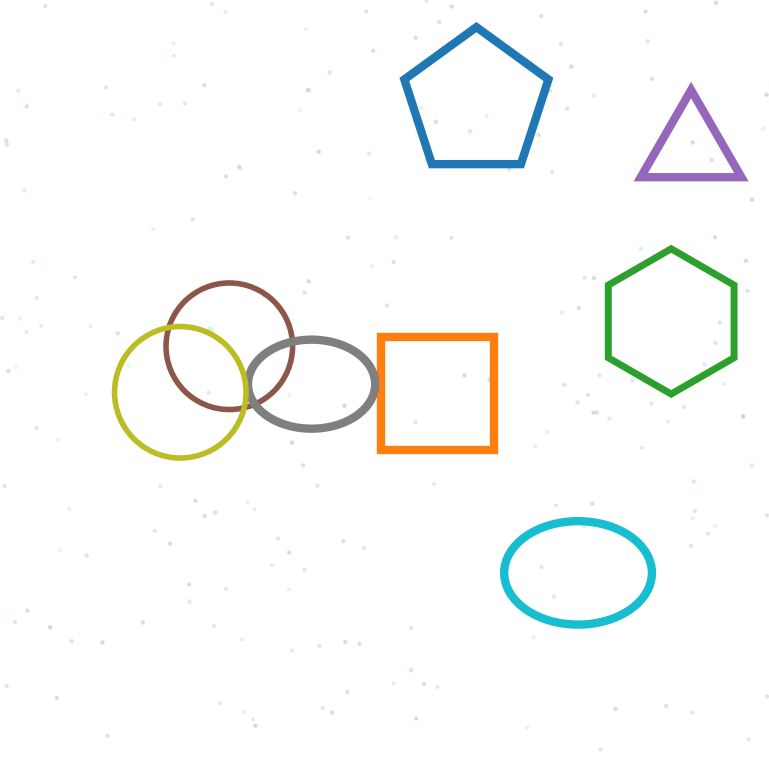[{"shape": "pentagon", "thickness": 3, "radius": 0.49, "center": [0.619, 0.866]}, {"shape": "square", "thickness": 3, "radius": 0.37, "center": [0.569, 0.488]}, {"shape": "hexagon", "thickness": 2.5, "radius": 0.47, "center": [0.872, 0.583]}, {"shape": "triangle", "thickness": 3, "radius": 0.38, "center": [0.898, 0.808]}, {"shape": "circle", "thickness": 2, "radius": 0.41, "center": [0.298, 0.55]}, {"shape": "oval", "thickness": 3, "radius": 0.41, "center": [0.405, 0.501]}, {"shape": "circle", "thickness": 2, "radius": 0.43, "center": [0.234, 0.491]}, {"shape": "oval", "thickness": 3, "radius": 0.48, "center": [0.751, 0.256]}]